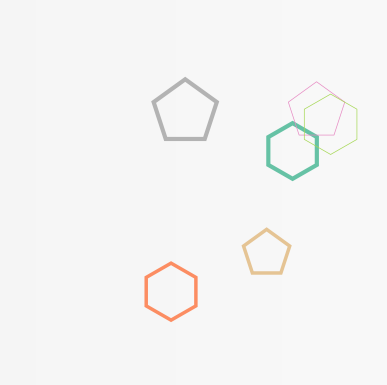[{"shape": "hexagon", "thickness": 3, "radius": 0.36, "center": [0.755, 0.608]}, {"shape": "hexagon", "thickness": 2.5, "radius": 0.37, "center": [0.441, 0.242]}, {"shape": "pentagon", "thickness": 0.5, "radius": 0.38, "center": [0.817, 0.711]}, {"shape": "hexagon", "thickness": 0.5, "radius": 0.39, "center": [0.853, 0.677]}, {"shape": "pentagon", "thickness": 2.5, "radius": 0.31, "center": [0.688, 0.342]}, {"shape": "pentagon", "thickness": 3, "radius": 0.43, "center": [0.478, 0.708]}]